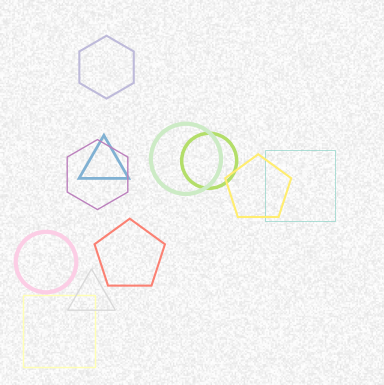[{"shape": "square", "thickness": 0.5, "radius": 0.46, "center": [0.779, 0.518]}, {"shape": "square", "thickness": 1, "radius": 0.46, "center": [0.153, 0.14]}, {"shape": "hexagon", "thickness": 1.5, "radius": 0.41, "center": [0.277, 0.826]}, {"shape": "pentagon", "thickness": 1.5, "radius": 0.48, "center": [0.337, 0.336]}, {"shape": "triangle", "thickness": 2, "radius": 0.37, "center": [0.27, 0.574]}, {"shape": "circle", "thickness": 2.5, "radius": 0.36, "center": [0.543, 0.582]}, {"shape": "circle", "thickness": 3, "radius": 0.39, "center": [0.12, 0.319]}, {"shape": "triangle", "thickness": 1, "radius": 0.36, "center": [0.238, 0.23]}, {"shape": "hexagon", "thickness": 1, "radius": 0.45, "center": [0.253, 0.547]}, {"shape": "circle", "thickness": 3, "radius": 0.46, "center": [0.483, 0.587]}, {"shape": "pentagon", "thickness": 1.5, "radius": 0.45, "center": [0.671, 0.509]}]